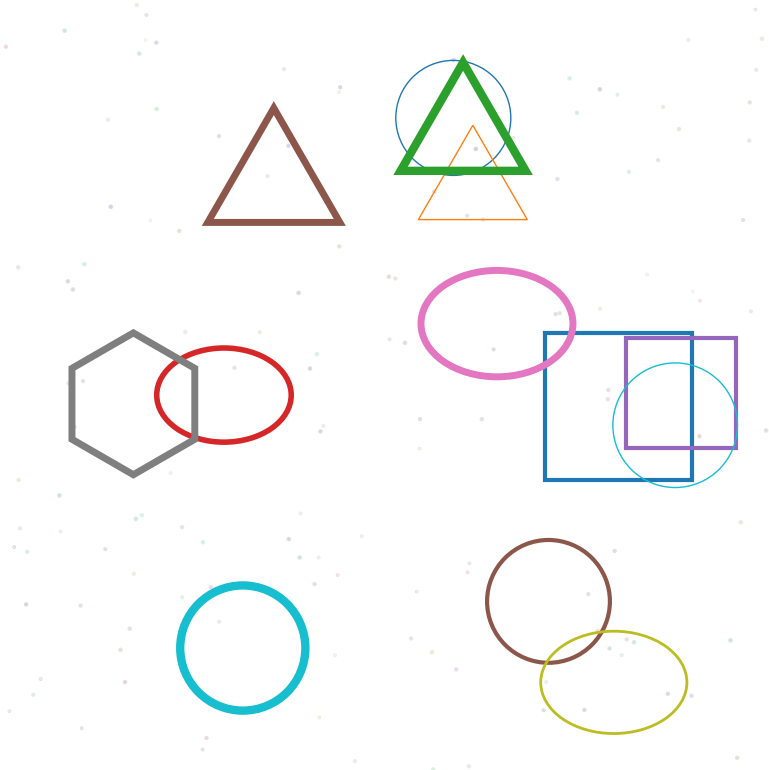[{"shape": "square", "thickness": 1.5, "radius": 0.48, "center": [0.803, 0.472]}, {"shape": "circle", "thickness": 0.5, "radius": 0.37, "center": [0.589, 0.847]}, {"shape": "triangle", "thickness": 0.5, "radius": 0.41, "center": [0.614, 0.756]}, {"shape": "triangle", "thickness": 3, "radius": 0.47, "center": [0.601, 0.825]}, {"shape": "oval", "thickness": 2, "radius": 0.44, "center": [0.291, 0.487]}, {"shape": "square", "thickness": 1.5, "radius": 0.36, "center": [0.885, 0.489]}, {"shape": "triangle", "thickness": 2.5, "radius": 0.49, "center": [0.356, 0.761]}, {"shape": "circle", "thickness": 1.5, "radius": 0.4, "center": [0.712, 0.219]}, {"shape": "oval", "thickness": 2.5, "radius": 0.49, "center": [0.645, 0.58]}, {"shape": "hexagon", "thickness": 2.5, "radius": 0.46, "center": [0.173, 0.476]}, {"shape": "oval", "thickness": 1, "radius": 0.47, "center": [0.797, 0.114]}, {"shape": "circle", "thickness": 0.5, "radius": 0.4, "center": [0.877, 0.448]}, {"shape": "circle", "thickness": 3, "radius": 0.41, "center": [0.315, 0.158]}]